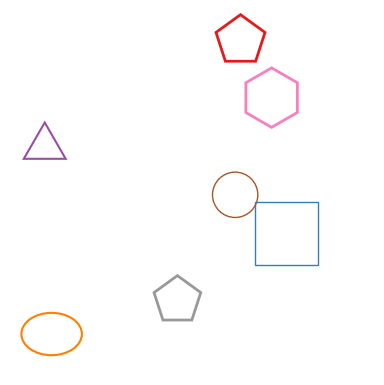[{"shape": "pentagon", "thickness": 2, "radius": 0.33, "center": [0.625, 0.895]}, {"shape": "square", "thickness": 1, "radius": 0.41, "center": [0.743, 0.393]}, {"shape": "triangle", "thickness": 1.5, "radius": 0.31, "center": [0.116, 0.619]}, {"shape": "oval", "thickness": 1.5, "radius": 0.39, "center": [0.134, 0.132]}, {"shape": "circle", "thickness": 1, "radius": 0.29, "center": [0.611, 0.494]}, {"shape": "hexagon", "thickness": 2, "radius": 0.39, "center": [0.706, 0.746]}, {"shape": "pentagon", "thickness": 2, "radius": 0.32, "center": [0.461, 0.22]}]